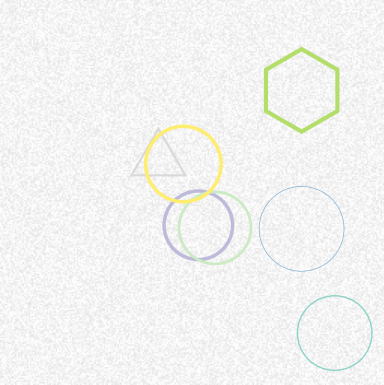[{"shape": "circle", "thickness": 1, "radius": 0.48, "center": [0.869, 0.135]}, {"shape": "circle", "thickness": 2.5, "radius": 0.45, "center": [0.515, 0.415]}, {"shape": "circle", "thickness": 0.5, "radius": 0.55, "center": [0.783, 0.406]}, {"shape": "hexagon", "thickness": 3, "radius": 0.54, "center": [0.784, 0.765]}, {"shape": "triangle", "thickness": 1.5, "radius": 0.4, "center": [0.412, 0.585]}, {"shape": "circle", "thickness": 2, "radius": 0.47, "center": [0.558, 0.408]}, {"shape": "circle", "thickness": 2.5, "radius": 0.49, "center": [0.476, 0.574]}]